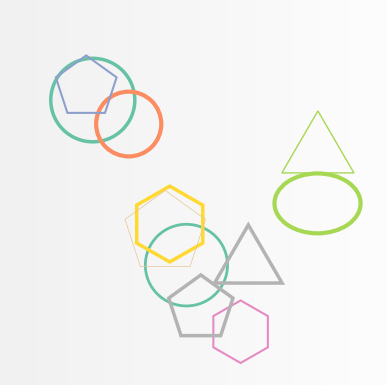[{"shape": "circle", "thickness": 2.5, "radius": 0.54, "center": [0.239, 0.74]}, {"shape": "circle", "thickness": 2, "radius": 0.53, "center": [0.481, 0.311]}, {"shape": "circle", "thickness": 3, "radius": 0.42, "center": [0.332, 0.678]}, {"shape": "pentagon", "thickness": 1.5, "radius": 0.41, "center": [0.222, 0.774]}, {"shape": "hexagon", "thickness": 1.5, "radius": 0.41, "center": [0.621, 0.138]}, {"shape": "triangle", "thickness": 1, "radius": 0.54, "center": [0.82, 0.605]}, {"shape": "oval", "thickness": 3, "radius": 0.56, "center": [0.819, 0.472]}, {"shape": "hexagon", "thickness": 2.5, "radius": 0.49, "center": [0.438, 0.418]}, {"shape": "pentagon", "thickness": 0.5, "radius": 0.55, "center": [0.426, 0.396]}, {"shape": "pentagon", "thickness": 2.5, "radius": 0.44, "center": [0.518, 0.199]}, {"shape": "triangle", "thickness": 2.5, "radius": 0.5, "center": [0.641, 0.315]}]